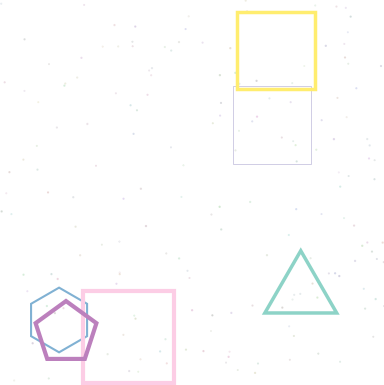[{"shape": "triangle", "thickness": 2.5, "radius": 0.54, "center": [0.781, 0.241]}, {"shape": "square", "thickness": 0.5, "radius": 0.51, "center": [0.706, 0.675]}, {"shape": "hexagon", "thickness": 1.5, "radius": 0.42, "center": [0.153, 0.169]}, {"shape": "square", "thickness": 3, "radius": 0.59, "center": [0.334, 0.125]}, {"shape": "pentagon", "thickness": 3, "radius": 0.42, "center": [0.171, 0.135]}, {"shape": "square", "thickness": 2.5, "radius": 0.5, "center": [0.716, 0.869]}]